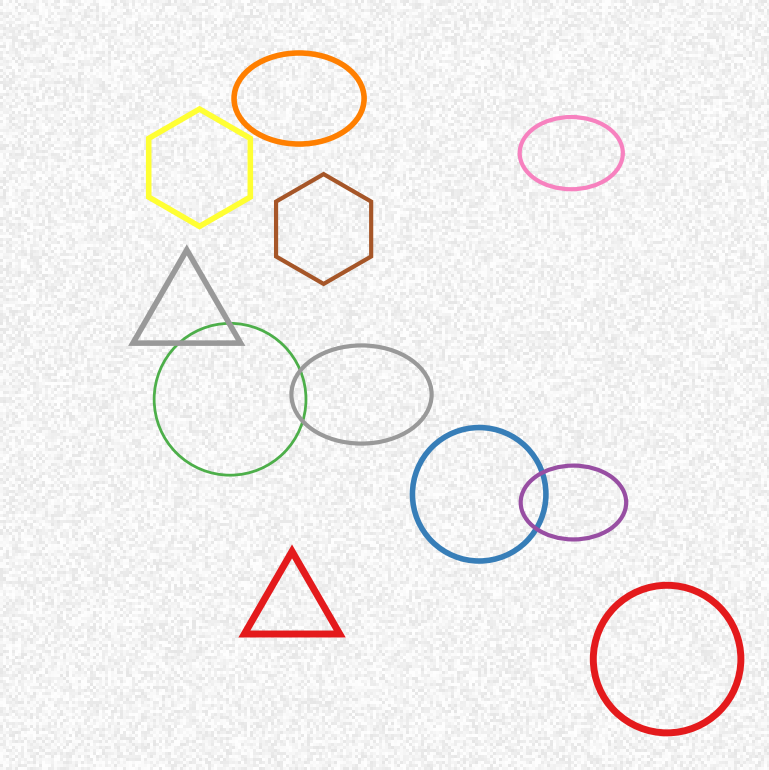[{"shape": "triangle", "thickness": 2.5, "radius": 0.36, "center": [0.379, 0.212]}, {"shape": "circle", "thickness": 2.5, "radius": 0.48, "center": [0.866, 0.144]}, {"shape": "circle", "thickness": 2, "radius": 0.43, "center": [0.622, 0.358]}, {"shape": "circle", "thickness": 1, "radius": 0.49, "center": [0.299, 0.481]}, {"shape": "oval", "thickness": 1.5, "radius": 0.34, "center": [0.745, 0.347]}, {"shape": "oval", "thickness": 2, "radius": 0.42, "center": [0.388, 0.872]}, {"shape": "hexagon", "thickness": 2, "radius": 0.38, "center": [0.259, 0.782]}, {"shape": "hexagon", "thickness": 1.5, "radius": 0.36, "center": [0.42, 0.703]}, {"shape": "oval", "thickness": 1.5, "radius": 0.33, "center": [0.742, 0.801]}, {"shape": "oval", "thickness": 1.5, "radius": 0.46, "center": [0.469, 0.488]}, {"shape": "triangle", "thickness": 2, "radius": 0.4, "center": [0.243, 0.595]}]